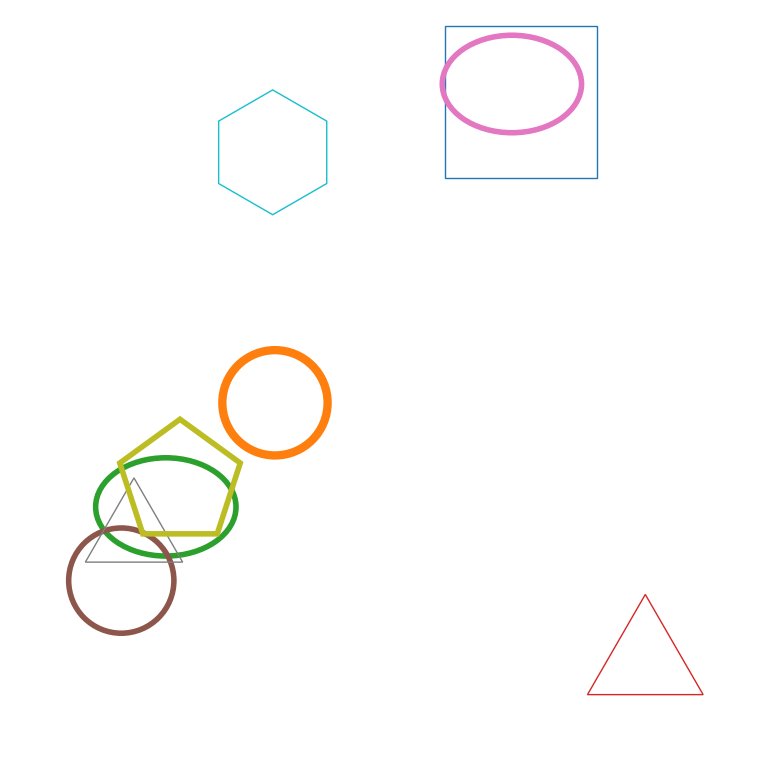[{"shape": "square", "thickness": 0.5, "radius": 0.49, "center": [0.677, 0.868]}, {"shape": "circle", "thickness": 3, "radius": 0.34, "center": [0.357, 0.477]}, {"shape": "oval", "thickness": 2, "radius": 0.46, "center": [0.215, 0.342]}, {"shape": "triangle", "thickness": 0.5, "radius": 0.43, "center": [0.838, 0.141]}, {"shape": "circle", "thickness": 2, "radius": 0.34, "center": [0.158, 0.246]}, {"shape": "oval", "thickness": 2, "radius": 0.45, "center": [0.665, 0.891]}, {"shape": "triangle", "thickness": 0.5, "radius": 0.36, "center": [0.174, 0.306]}, {"shape": "pentagon", "thickness": 2, "radius": 0.41, "center": [0.234, 0.373]}, {"shape": "hexagon", "thickness": 0.5, "radius": 0.41, "center": [0.354, 0.802]}]